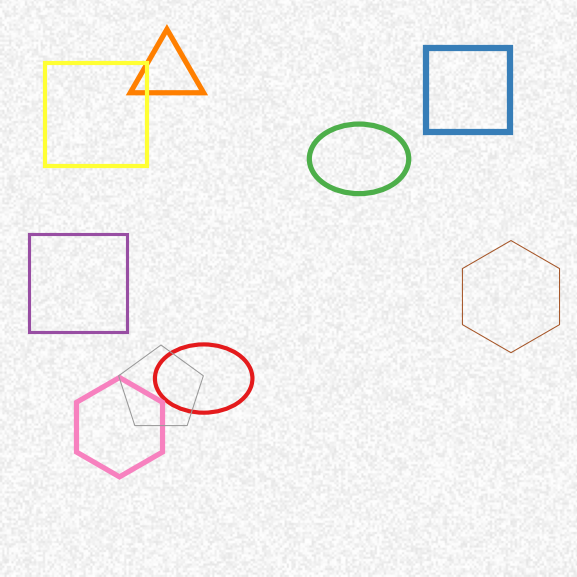[{"shape": "oval", "thickness": 2, "radius": 0.42, "center": [0.353, 0.344]}, {"shape": "square", "thickness": 3, "radius": 0.36, "center": [0.811, 0.843]}, {"shape": "oval", "thickness": 2.5, "radius": 0.43, "center": [0.622, 0.724]}, {"shape": "square", "thickness": 1.5, "radius": 0.43, "center": [0.135, 0.509]}, {"shape": "triangle", "thickness": 2.5, "radius": 0.37, "center": [0.289, 0.875]}, {"shape": "square", "thickness": 2, "radius": 0.44, "center": [0.166, 0.801]}, {"shape": "hexagon", "thickness": 0.5, "radius": 0.49, "center": [0.885, 0.486]}, {"shape": "hexagon", "thickness": 2.5, "radius": 0.43, "center": [0.207, 0.259]}, {"shape": "pentagon", "thickness": 0.5, "radius": 0.39, "center": [0.279, 0.325]}]